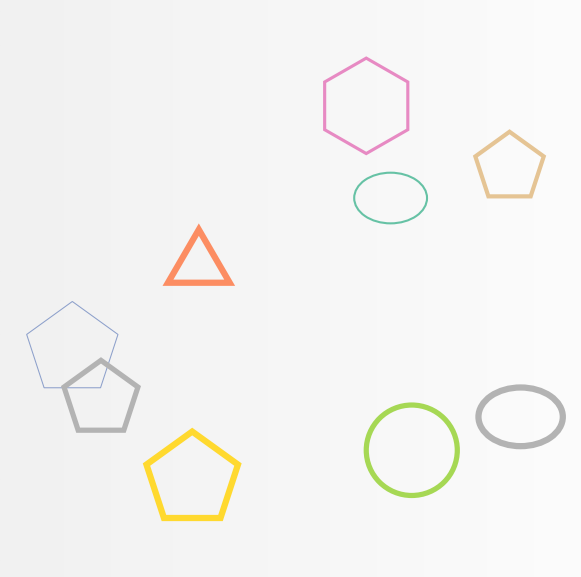[{"shape": "oval", "thickness": 1, "radius": 0.31, "center": [0.672, 0.656]}, {"shape": "triangle", "thickness": 3, "radius": 0.31, "center": [0.342, 0.54]}, {"shape": "pentagon", "thickness": 0.5, "radius": 0.41, "center": [0.124, 0.394]}, {"shape": "hexagon", "thickness": 1.5, "radius": 0.41, "center": [0.63, 0.816]}, {"shape": "circle", "thickness": 2.5, "radius": 0.39, "center": [0.708, 0.219]}, {"shape": "pentagon", "thickness": 3, "radius": 0.41, "center": [0.331, 0.169]}, {"shape": "pentagon", "thickness": 2, "radius": 0.31, "center": [0.877, 0.709]}, {"shape": "oval", "thickness": 3, "radius": 0.36, "center": [0.896, 0.277]}, {"shape": "pentagon", "thickness": 2.5, "radius": 0.33, "center": [0.174, 0.308]}]